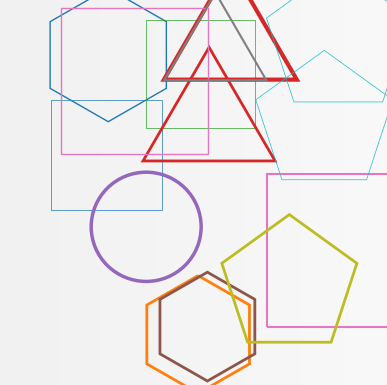[{"shape": "square", "thickness": 0.5, "radius": 0.71, "center": [0.275, 0.597]}, {"shape": "hexagon", "thickness": 1, "radius": 0.87, "center": [0.279, 0.857]}, {"shape": "hexagon", "thickness": 2, "radius": 0.76, "center": [0.511, 0.131]}, {"shape": "square", "thickness": 0.5, "radius": 0.7, "center": [0.517, 0.807]}, {"shape": "triangle", "thickness": 3, "radius": 0.99, "center": [0.595, 0.892]}, {"shape": "triangle", "thickness": 2, "radius": 0.98, "center": [0.54, 0.68]}, {"shape": "circle", "thickness": 2.5, "radius": 0.71, "center": [0.377, 0.411]}, {"shape": "hexagon", "thickness": 2, "radius": 0.71, "center": [0.535, 0.152]}, {"shape": "square", "thickness": 1, "radius": 0.95, "center": [0.348, 0.791]}, {"shape": "square", "thickness": 1.5, "radius": 0.99, "center": [0.889, 0.348]}, {"shape": "triangle", "thickness": 1.5, "radius": 0.76, "center": [0.556, 0.868]}, {"shape": "pentagon", "thickness": 2, "radius": 0.92, "center": [0.747, 0.259]}, {"shape": "pentagon", "thickness": 0.5, "radius": 0.93, "center": [0.837, 0.683]}, {"shape": "pentagon", "thickness": 0.5, "radius": 0.97, "center": [0.873, 0.893]}]